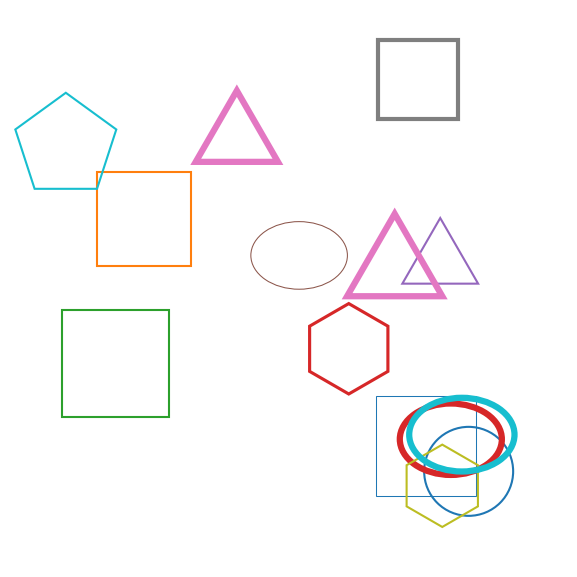[{"shape": "circle", "thickness": 1, "radius": 0.39, "center": [0.812, 0.183]}, {"shape": "square", "thickness": 0.5, "radius": 0.43, "center": [0.738, 0.227]}, {"shape": "square", "thickness": 1, "radius": 0.41, "center": [0.249, 0.619]}, {"shape": "square", "thickness": 1, "radius": 0.46, "center": [0.2, 0.37]}, {"shape": "hexagon", "thickness": 1.5, "radius": 0.39, "center": [0.604, 0.395]}, {"shape": "oval", "thickness": 3, "radius": 0.44, "center": [0.781, 0.239]}, {"shape": "triangle", "thickness": 1, "radius": 0.38, "center": [0.762, 0.546]}, {"shape": "oval", "thickness": 0.5, "radius": 0.42, "center": [0.518, 0.557]}, {"shape": "triangle", "thickness": 3, "radius": 0.48, "center": [0.683, 0.534]}, {"shape": "triangle", "thickness": 3, "radius": 0.41, "center": [0.41, 0.76]}, {"shape": "square", "thickness": 2, "radius": 0.34, "center": [0.724, 0.862]}, {"shape": "hexagon", "thickness": 1, "radius": 0.36, "center": [0.766, 0.158]}, {"shape": "oval", "thickness": 3, "radius": 0.46, "center": [0.8, 0.246]}, {"shape": "pentagon", "thickness": 1, "radius": 0.46, "center": [0.114, 0.747]}]